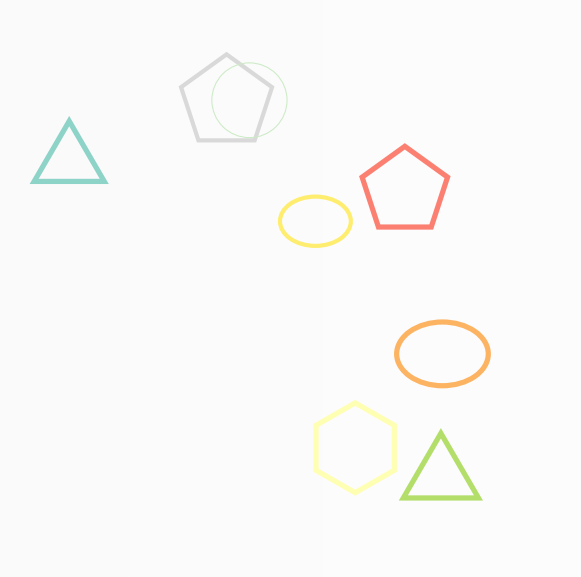[{"shape": "triangle", "thickness": 2.5, "radius": 0.35, "center": [0.119, 0.72]}, {"shape": "hexagon", "thickness": 2.5, "radius": 0.39, "center": [0.611, 0.224]}, {"shape": "pentagon", "thickness": 2.5, "radius": 0.39, "center": [0.696, 0.669]}, {"shape": "oval", "thickness": 2.5, "radius": 0.39, "center": [0.761, 0.386]}, {"shape": "triangle", "thickness": 2.5, "radius": 0.37, "center": [0.759, 0.174]}, {"shape": "pentagon", "thickness": 2, "radius": 0.41, "center": [0.39, 0.823]}, {"shape": "circle", "thickness": 0.5, "radius": 0.32, "center": [0.429, 0.826]}, {"shape": "oval", "thickness": 2, "radius": 0.3, "center": [0.543, 0.616]}]